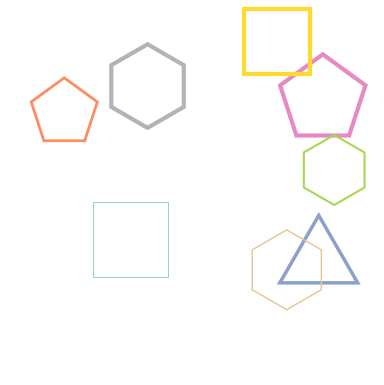[{"shape": "square", "thickness": 0.5, "radius": 0.48, "center": [0.339, 0.378]}, {"shape": "pentagon", "thickness": 2, "radius": 0.45, "center": [0.167, 0.707]}, {"shape": "triangle", "thickness": 2.5, "radius": 0.58, "center": [0.828, 0.324]}, {"shape": "pentagon", "thickness": 3, "radius": 0.58, "center": [0.838, 0.742]}, {"shape": "hexagon", "thickness": 1.5, "radius": 0.45, "center": [0.868, 0.558]}, {"shape": "square", "thickness": 3, "radius": 0.42, "center": [0.72, 0.891]}, {"shape": "hexagon", "thickness": 1, "radius": 0.52, "center": [0.745, 0.299]}, {"shape": "hexagon", "thickness": 3, "radius": 0.54, "center": [0.383, 0.776]}]